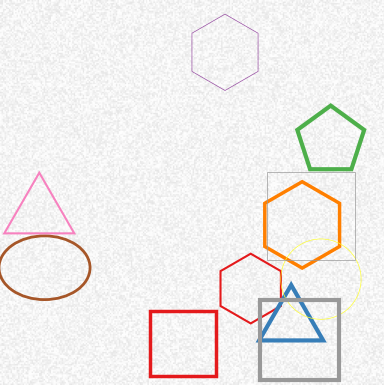[{"shape": "hexagon", "thickness": 1.5, "radius": 0.45, "center": [0.651, 0.251]}, {"shape": "square", "thickness": 2.5, "radius": 0.43, "center": [0.475, 0.108]}, {"shape": "triangle", "thickness": 3, "radius": 0.48, "center": [0.756, 0.164]}, {"shape": "pentagon", "thickness": 3, "radius": 0.46, "center": [0.859, 0.634]}, {"shape": "hexagon", "thickness": 0.5, "radius": 0.5, "center": [0.584, 0.864]}, {"shape": "hexagon", "thickness": 2.5, "radius": 0.56, "center": [0.785, 0.416]}, {"shape": "circle", "thickness": 0.5, "radius": 0.52, "center": [0.834, 0.275]}, {"shape": "oval", "thickness": 2, "radius": 0.59, "center": [0.116, 0.305]}, {"shape": "triangle", "thickness": 1.5, "radius": 0.52, "center": [0.102, 0.446]}, {"shape": "square", "thickness": 0.5, "radius": 0.57, "center": [0.808, 0.439]}, {"shape": "square", "thickness": 3, "radius": 0.52, "center": [0.778, 0.118]}]